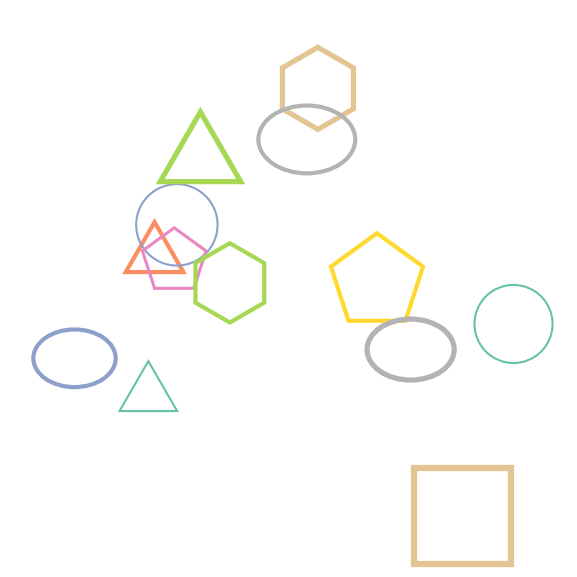[{"shape": "circle", "thickness": 1, "radius": 0.34, "center": [0.889, 0.438]}, {"shape": "triangle", "thickness": 1, "radius": 0.29, "center": [0.257, 0.316]}, {"shape": "triangle", "thickness": 2, "radius": 0.29, "center": [0.268, 0.557]}, {"shape": "oval", "thickness": 2, "radius": 0.36, "center": [0.129, 0.379]}, {"shape": "circle", "thickness": 1, "radius": 0.35, "center": [0.306, 0.61]}, {"shape": "pentagon", "thickness": 1.5, "radius": 0.29, "center": [0.302, 0.547]}, {"shape": "hexagon", "thickness": 2, "radius": 0.34, "center": [0.398, 0.509]}, {"shape": "triangle", "thickness": 2.5, "radius": 0.4, "center": [0.347, 0.725]}, {"shape": "pentagon", "thickness": 2, "radius": 0.42, "center": [0.653, 0.511]}, {"shape": "hexagon", "thickness": 2.5, "radius": 0.36, "center": [0.55, 0.846]}, {"shape": "square", "thickness": 3, "radius": 0.42, "center": [0.801, 0.105]}, {"shape": "oval", "thickness": 2, "radius": 0.42, "center": [0.531, 0.758]}, {"shape": "oval", "thickness": 2.5, "radius": 0.38, "center": [0.711, 0.394]}]